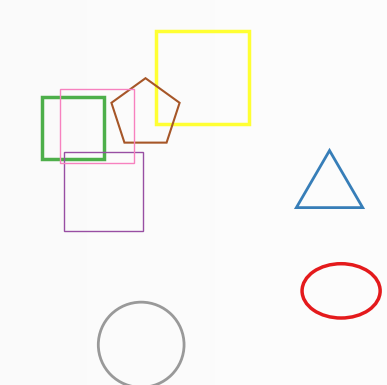[{"shape": "oval", "thickness": 2.5, "radius": 0.5, "center": [0.88, 0.245]}, {"shape": "triangle", "thickness": 2, "radius": 0.49, "center": [0.85, 0.51]}, {"shape": "square", "thickness": 2.5, "radius": 0.4, "center": [0.188, 0.668]}, {"shape": "square", "thickness": 1, "radius": 0.51, "center": [0.266, 0.502]}, {"shape": "square", "thickness": 2.5, "radius": 0.6, "center": [0.522, 0.799]}, {"shape": "pentagon", "thickness": 1.5, "radius": 0.46, "center": [0.376, 0.704]}, {"shape": "square", "thickness": 1, "radius": 0.48, "center": [0.25, 0.672]}, {"shape": "circle", "thickness": 2, "radius": 0.55, "center": [0.364, 0.105]}]